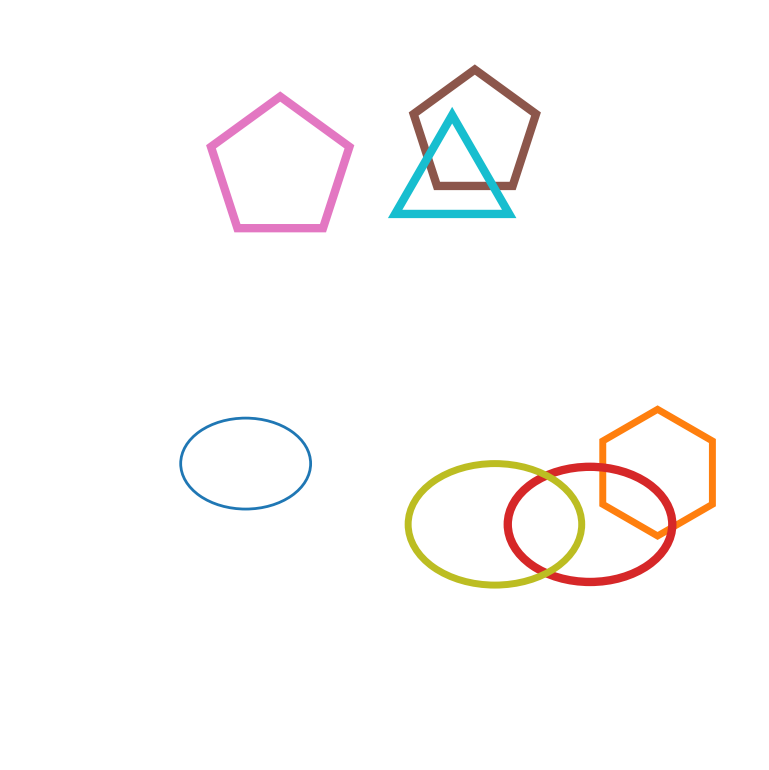[{"shape": "oval", "thickness": 1, "radius": 0.42, "center": [0.319, 0.398]}, {"shape": "hexagon", "thickness": 2.5, "radius": 0.41, "center": [0.854, 0.386]}, {"shape": "oval", "thickness": 3, "radius": 0.53, "center": [0.766, 0.319]}, {"shape": "pentagon", "thickness": 3, "radius": 0.42, "center": [0.617, 0.826]}, {"shape": "pentagon", "thickness": 3, "radius": 0.47, "center": [0.364, 0.78]}, {"shape": "oval", "thickness": 2.5, "radius": 0.56, "center": [0.643, 0.319]}, {"shape": "triangle", "thickness": 3, "radius": 0.43, "center": [0.587, 0.765]}]